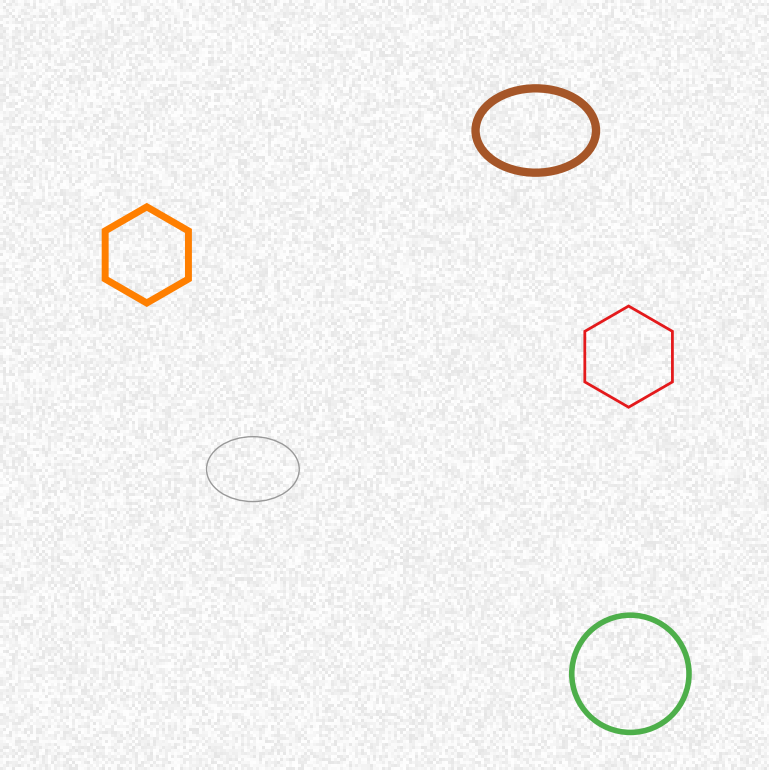[{"shape": "hexagon", "thickness": 1, "radius": 0.33, "center": [0.816, 0.537]}, {"shape": "circle", "thickness": 2, "radius": 0.38, "center": [0.819, 0.125]}, {"shape": "hexagon", "thickness": 2.5, "radius": 0.31, "center": [0.191, 0.669]}, {"shape": "oval", "thickness": 3, "radius": 0.39, "center": [0.696, 0.831]}, {"shape": "oval", "thickness": 0.5, "radius": 0.3, "center": [0.328, 0.391]}]